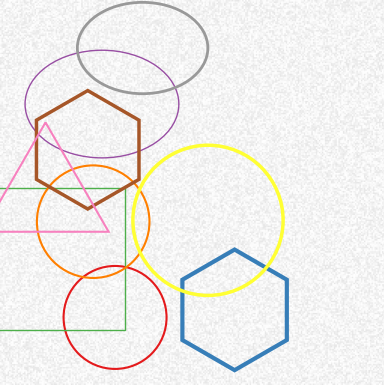[{"shape": "circle", "thickness": 1.5, "radius": 0.67, "center": [0.299, 0.175]}, {"shape": "hexagon", "thickness": 3, "radius": 0.78, "center": [0.609, 0.195]}, {"shape": "square", "thickness": 1, "radius": 0.93, "center": [0.139, 0.328]}, {"shape": "oval", "thickness": 1, "radius": 1.0, "center": [0.265, 0.73]}, {"shape": "circle", "thickness": 1.5, "radius": 0.73, "center": [0.242, 0.424]}, {"shape": "circle", "thickness": 2.5, "radius": 0.98, "center": [0.54, 0.428]}, {"shape": "hexagon", "thickness": 2.5, "radius": 0.77, "center": [0.228, 0.611]}, {"shape": "triangle", "thickness": 1.5, "radius": 0.95, "center": [0.118, 0.493]}, {"shape": "oval", "thickness": 2, "radius": 0.85, "center": [0.37, 0.875]}]